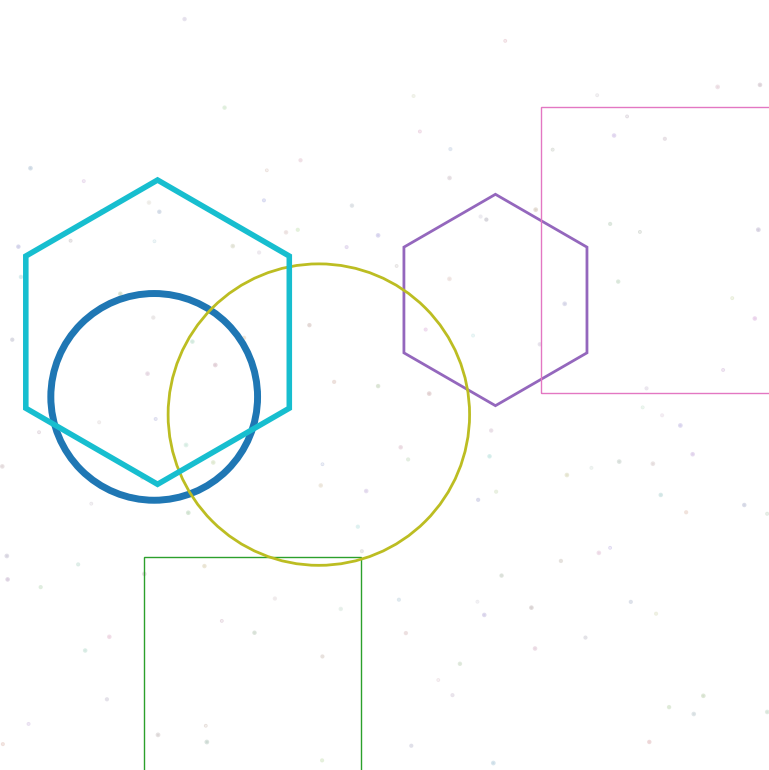[{"shape": "circle", "thickness": 2.5, "radius": 0.67, "center": [0.2, 0.485]}, {"shape": "square", "thickness": 0.5, "radius": 0.71, "center": [0.328, 0.136]}, {"shape": "hexagon", "thickness": 1, "radius": 0.69, "center": [0.643, 0.61]}, {"shape": "square", "thickness": 0.5, "radius": 0.93, "center": [0.888, 0.676]}, {"shape": "circle", "thickness": 1, "radius": 0.98, "center": [0.414, 0.462]}, {"shape": "hexagon", "thickness": 2, "radius": 0.99, "center": [0.205, 0.569]}]